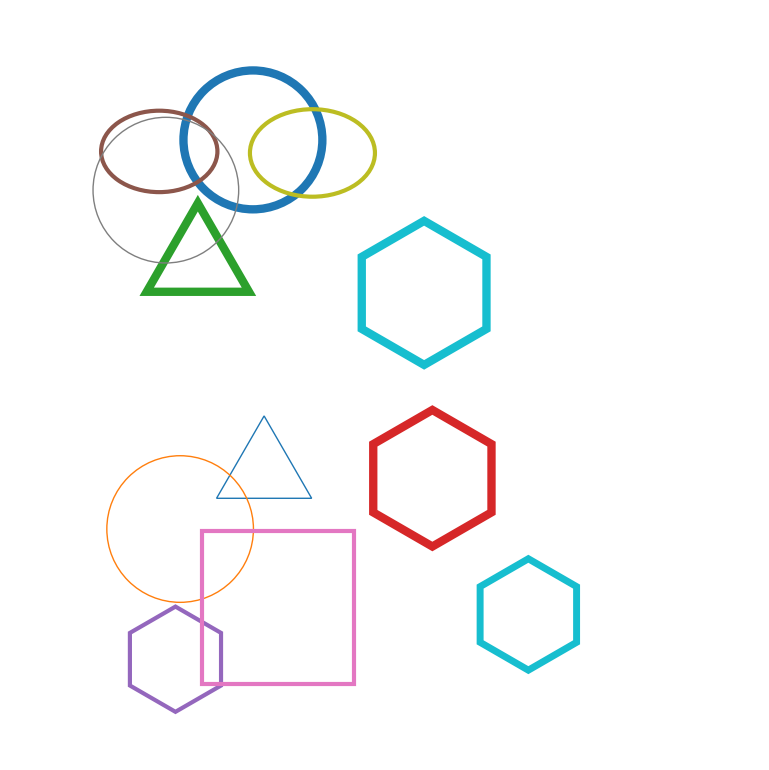[{"shape": "triangle", "thickness": 0.5, "radius": 0.36, "center": [0.343, 0.389]}, {"shape": "circle", "thickness": 3, "radius": 0.45, "center": [0.328, 0.818]}, {"shape": "circle", "thickness": 0.5, "radius": 0.48, "center": [0.234, 0.313]}, {"shape": "triangle", "thickness": 3, "radius": 0.38, "center": [0.257, 0.659]}, {"shape": "hexagon", "thickness": 3, "radius": 0.44, "center": [0.562, 0.379]}, {"shape": "hexagon", "thickness": 1.5, "radius": 0.34, "center": [0.228, 0.144]}, {"shape": "oval", "thickness": 1.5, "radius": 0.38, "center": [0.207, 0.803]}, {"shape": "square", "thickness": 1.5, "radius": 0.5, "center": [0.361, 0.211]}, {"shape": "circle", "thickness": 0.5, "radius": 0.47, "center": [0.215, 0.753]}, {"shape": "oval", "thickness": 1.5, "radius": 0.41, "center": [0.406, 0.801]}, {"shape": "hexagon", "thickness": 3, "radius": 0.47, "center": [0.551, 0.62]}, {"shape": "hexagon", "thickness": 2.5, "radius": 0.36, "center": [0.686, 0.202]}]